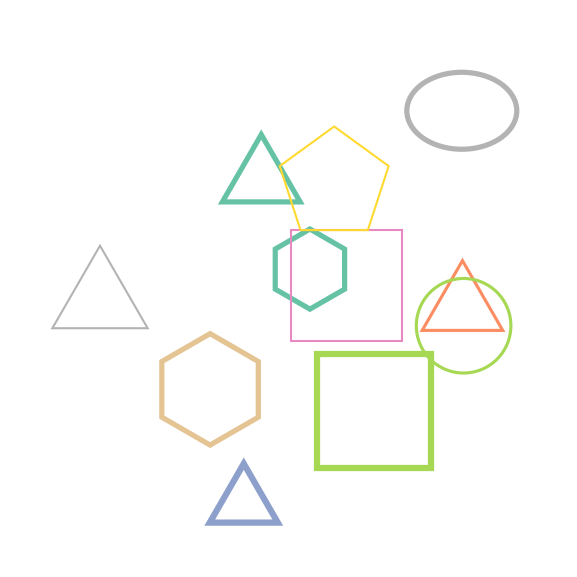[{"shape": "triangle", "thickness": 2.5, "radius": 0.39, "center": [0.452, 0.688]}, {"shape": "hexagon", "thickness": 2.5, "radius": 0.35, "center": [0.537, 0.533]}, {"shape": "triangle", "thickness": 1.5, "radius": 0.4, "center": [0.801, 0.467]}, {"shape": "triangle", "thickness": 3, "radius": 0.34, "center": [0.422, 0.128]}, {"shape": "square", "thickness": 1, "radius": 0.48, "center": [0.6, 0.504]}, {"shape": "square", "thickness": 3, "radius": 0.49, "center": [0.648, 0.287]}, {"shape": "circle", "thickness": 1.5, "radius": 0.41, "center": [0.803, 0.435]}, {"shape": "pentagon", "thickness": 1, "radius": 0.5, "center": [0.579, 0.681]}, {"shape": "hexagon", "thickness": 2.5, "radius": 0.48, "center": [0.364, 0.325]}, {"shape": "oval", "thickness": 2.5, "radius": 0.48, "center": [0.8, 0.807]}, {"shape": "triangle", "thickness": 1, "radius": 0.48, "center": [0.173, 0.478]}]